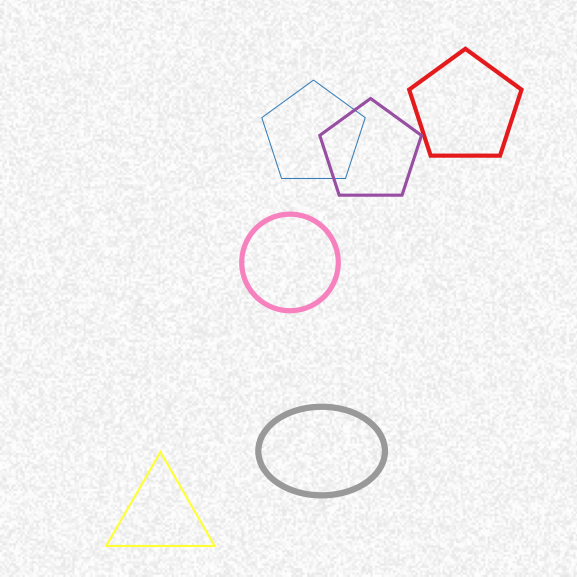[{"shape": "pentagon", "thickness": 2, "radius": 0.51, "center": [0.806, 0.812]}, {"shape": "pentagon", "thickness": 0.5, "radius": 0.47, "center": [0.543, 0.766]}, {"shape": "pentagon", "thickness": 1.5, "radius": 0.46, "center": [0.642, 0.736]}, {"shape": "triangle", "thickness": 1, "radius": 0.54, "center": [0.278, 0.108]}, {"shape": "circle", "thickness": 2.5, "radius": 0.42, "center": [0.502, 0.545]}, {"shape": "oval", "thickness": 3, "radius": 0.55, "center": [0.557, 0.218]}]